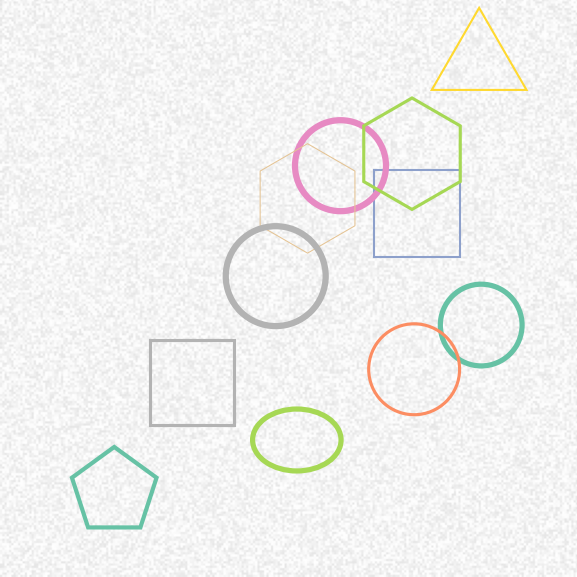[{"shape": "circle", "thickness": 2.5, "radius": 0.35, "center": [0.833, 0.436]}, {"shape": "pentagon", "thickness": 2, "radius": 0.39, "center": [0.198, 0.148]}, {"shape": "circle", "thickness": 1.5, "radius": 0.39, "center": [0.717, 0.36]}, {"shape": "square", "thickness": 1, "radius": 0.38, "center": [0.722, 0.63]}, {"shape": "circle", "thickness": 3, "radius": 0.39, "center": [0.59, 0.712]}, {"shape": "hexagon", "thickness": 1.5, "radius": 0.48, "center": [0.713, 0.733]}, {"shape": "oval", "thickness": 2.5, "radius": 0.38, "center": [0.514, 0.237]}, {"shape": "triangle", "thickness": 1, "radius": 0.47, "center": [0.83, 0.891]}, {"shape": "hexagon", "thickness": 0.5, "radius": 0.47, "center": [0.533, 0.656]}, {"shape": "circle", "thickness": 3, "radius": 0.43, "center": [0.477, 0.521]}, {"shape": "square", "thickness": 1.5, "radius": 0.37, "center": [0.332, 0.337]}]